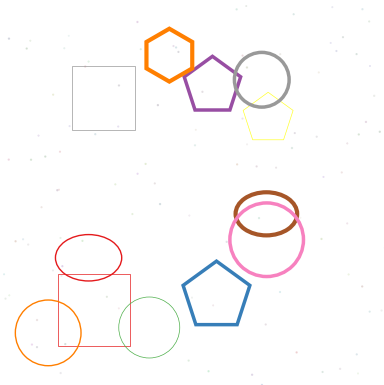[{"shape": "oval", "thickness": 1, "radius": 0.43, "center": [0.23, 0.33]}, {"shape": "square", "thickness": 0.5, "radius": 0.46, "center": [0.244, 0.195]}, {"shape": "pentagon", "thickness": 2.5, "radius": 0.46, "center": [0.562, 0.231]}, {"shape": "circle", "thickness": 0.5, "radius": 0.4, "center": [0.388, 0.149]}, {"shape": "pentagon", "thickness": 2.5, "radius": 0.39, "center": [0.552, 0.777]}, {"shape": "circle", "thickness": 1, "radius": 0.43, "center": [0.125, 0.135]}, {"shape": "hexagon", "thickness": 3, "radius": 0.34, "center": [0.44, 0.857]}, {"shape": "pentagon", "thickness": 0.5, "radius": 0.34, "center": [0.696, 0.692]}, {"shape": "oval", "thickness": 3, "radius": 0.4, "center": [0.692, 0.445]}, {"shape": "circle", "thickness": 2.5, "radius": 0.48, "center": [0.693, 0.377]}, {"shape": "circle", "thickness": 2.5, "radius": 0.36, "center": [0.68, 0.793]}, {"shape": "square", "thickness": 0.5, "radius": 0.41, "center": [0.269, 0.746]}]